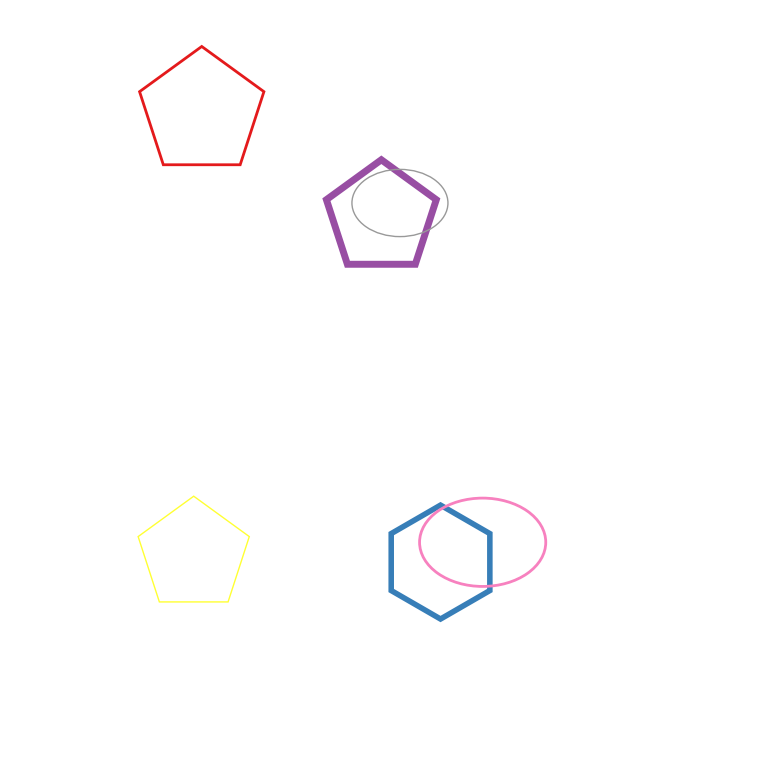[{"shape": "pentagon", "thickness": 1, "radius": 0.42, "center": [0.262, 0.855]}, {"shape": "hexagon", "thickness": 2, "radius": 0.37, "center": [0.572, 0.27]}, {"shape": "pentagon", "thickness": 2.5, "radius": 0.38, "center": [0.495, 0.717]}, {"shape": "pentagon", "thickness": 0.5, "radius": 0.38, "center": [0.252, 0.28]}, {"shape": "oval", "thickness": 1, "radius": 0.41, "center": [0.627, 0.296]}, {"shape": "oval", "thickness": 0.5, "radius": 0.31, "center": [0.519, 0.736]}]